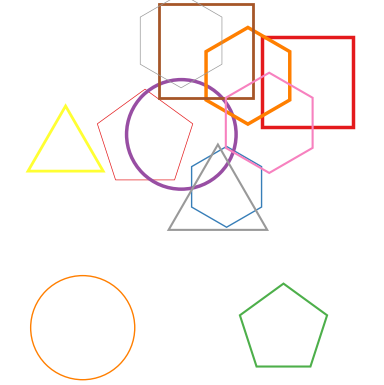[{"shape": "square", "thickness": 2.5, "radius": 0.59, "center": [0.798, 0.787]}, {"shape": "pentagon", "thickness": 0.5, "radius": 0.65, "center": [0.377, 0.638]}, {"shape": "hexagon", "thickness": 1, "radius": 0.52, "center": [0.589, 0.515]}, {"shape": "pentagon", "thickness": 1.5, "radius": 0.6, "center": [0.736, 0.144]}, {"shape": "circle", "thickness": 2.5, "radius": 0.71, "center": [0.471, 0.651]}, {"shape": "hexagon", "thickness": 2.5, "radius": 0.63, "center": [0.644, 0.803]}, {"shape": "circle", "thickness": 1, "radius": 0.68, "center": [0.215, 0.149]}, {"shape": "triangle", "thickness": 2, "radius": 0.56, "center": [0.17, 0.612]}, {"shape": "square", "thickness": 2, "radius": 0.61, "center": [0.536, 0.867]}, {"shape": "hexagon", "thickness": 1.5, "radius": 0.65, "center": [0.699, 0.681]}, {"shape": "triangle", "thickness": 1.5, "radius": 0.74, "center": [0.566, 0.477]}, {"shape": "hexagon", "thickness": 0.5, "radius": 0.61, "center": [0.47, 0.894]}]